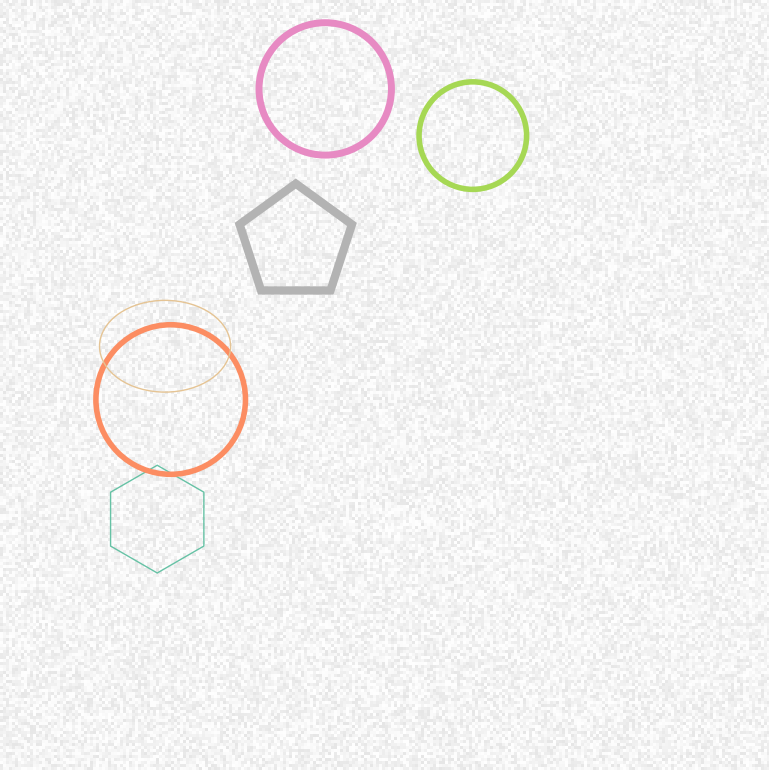[{"shape": "hexagon", "thickness": 0.5, "radius": 0.35, "center": [0.204, 0.326]}, {"shape": "circle", "thickness": 2, "radius": 0.49, "center": [0.222, 0.481]}, {"shape": "circle", "thickness": 2.5, "radius": 0.43, "center": [0.422, 0.885]}, {"shape": "circle", "thickness": 2, "radius": 0.35, "center": [0.614, 0.824]}, {"shape": "oval", "thickness": 0.5, "radius": 0.43, "center": [0.214, 0.55]}, {"shape": "pentagon", "thickness": 3, "radius": 0.38, "center": [0.384, 0.685]}]